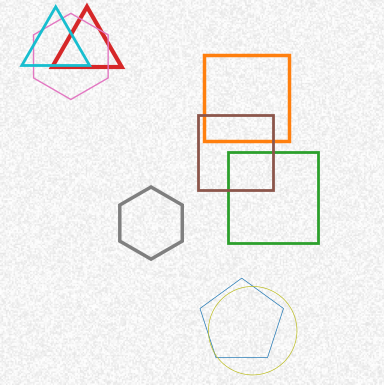[{"shape": "pentagon", "thickness": 0.5, "radius": 0.57, "center": [0.628, 0.164]}, {"shape": "square", "thickness": 2.5, "radius": 0.56, "center": [0.64, 0.746]}, {"shape": "square", "thickness": 2, "radius": 0.59, "center": [0.71, 0.488]}, {"shape": "triangle", "thickness": 3, "radius": 0.52, "center": [0.226, 0.878]}, {"shape": "square", "thickness": 2, "radius": 0.49, "center": [0.613, 0.604]}, {"shape": "hexagon", "thickness": 1, "radius": 0.56, "center": [0.184, 0.853]}, {"shape": "hexagon", "thickness": 2.5, "radius": 0.47, "center": [0.392, 0.421]}, {"shape": "circle", "thickness": 0.5, "radius": 0.57, "center": [0.656, 0.141]}, {"shape": "triangle", "thickness": 2, "radius": 0.51, "center": [0.145, 0.881]}]